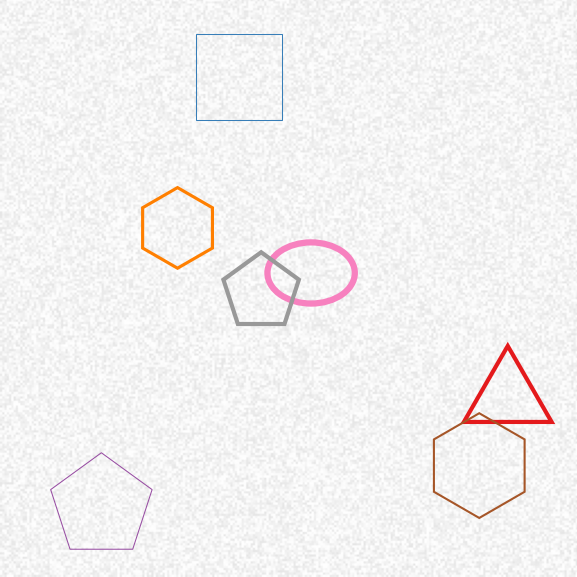[{"shape": "triangle", "thickness": 2, "radius": 0.44, "center": [0.879, 0.312]}, {"shape": "square", "thickness": 0.5, "radius": 0.37, "center": [0.414, 0.866]}, {"shape": "pentagon", "thickness": 0.5, "radius": 0.46, "center": [0.176, 0.123]}, {"shape": "hexagon", "thickness": 1.5, "radius": 0.35, "center": [0.307, 0.604]}, {"shape": "hexagon", "thickness": 1, "radius": 0.45, "center": [0.83, 0.193]}, {"shape": "oval", "thickness": 3, "radius": 0.38, "center": [0.539, 0.526]}, {"shape": "pentagon", "thickness": 2, "radius": 0.34, "center": [0.452, 0.494]}]